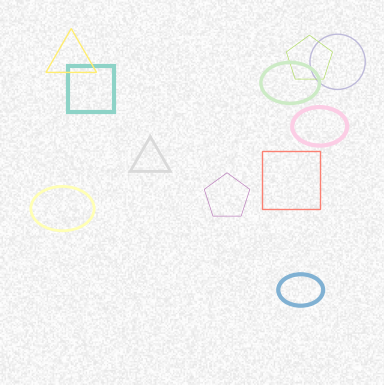[{"shape": "square", "thickness": 3, "radius": 0.3, "center": [0.235, 0.769]}, {"shape": "oval", "thickness": 2, "radius": 0.41, "center": [0.162, 0.458]}, {"shape": "circle", "thickness": 1, "radius": 0.36, "center": [0.877, 0.839]}, {"shape": "square", "thickness": 1, "radius": 0.38, "center": [0.756, 0.532]}, {"shape": "oval", "thickness": 3, "radius": 0.29, "center": [0.781, 0.247]}, {"shape": "pentagon", "thickness": 0.5, "radius": 0.32, "center": [0.804, 0.846]}, {"shape": "oval", "thickness": 3, "radius": 0.36, "center": [0.83, 0.672]}, {"shape": "triangle", "thickness": 2, "radius": 0.3, "center": [0.39, 0.585]}, {"shape": "pentagon", "thickness": 0.5, "radius": 0.31, "center": [0.59, 0.489]}, {"shape": "oval", "thickness": 2.5, "radius": 0.38, "center": [0.754, 0.785]}, {"shape": "triangle", "thickness": 1, "radius": 0.38, "center": [0.185, 0.85]}]